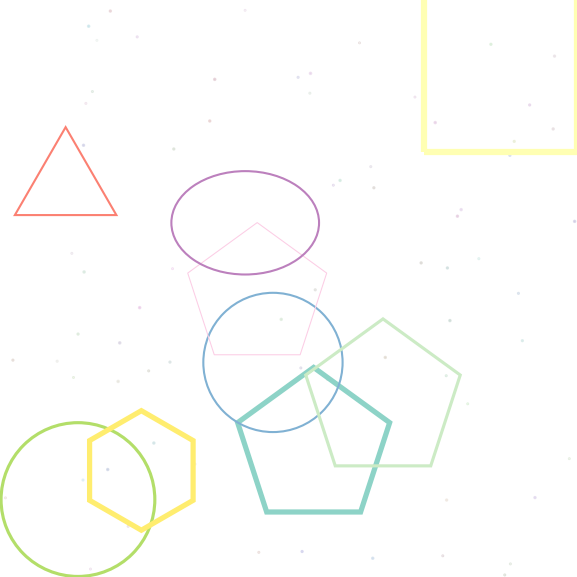[{"shape": "pentagon", "thickness": 2.5, "radius": 0.69, "center": [0.543, 0.225]}, {"shape": "square", "thickness": 3, "radius": 0.66, "center": [0.867, 0.868]}, {"shape": "triangle", "thickness": 1, "radius": 0.51, "center": [0.114, 0.677]}, {"shape": "circle", "thickness": 1, "radius": 0.6, "center": [0.473, 0.372]}, {"shape": "circle", "thickness": 1.5, "radius": 0.67, "center": [0.135, 0.134]}, {"shape": "pentagon", "thickness": 0.5, "radius": 0.63, "center": [0.445, 0.487]}, {"shape": "oval", "thickness": 1, "radius": 0.64, "center": [0.425, 0.613]}, {"shape": "pentagon", "thickness": 1.5, "radius": 0.7, "center": [0.663, 0.306]}, {"shape": "hexagon", "thickness": 2.5, "radius": 0.52, "center": [0.245, 0.185]}]